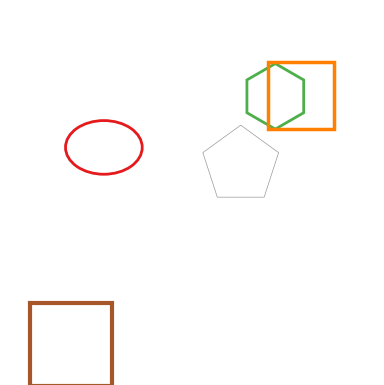[{"shape": "oval", "thickness": 2, "radius": 0.5, "center": [0.27, 0.617]}, {"shape": "hexagon", "thickness": 2, "radius": 0.43, "center": [0.715, 0.75]}, {"shape": "square", "thickness": 2.5, "radius": 0.43, "center": [0.781, 0.752]}, {"shape": "square", "thickness": 3, "radius": 0.53, "center": [0.184, 0.105]}, {"shape": "pentagon", "thickness": 0.5, "radius": 0.52, "center": [0.625, 0.572]}]